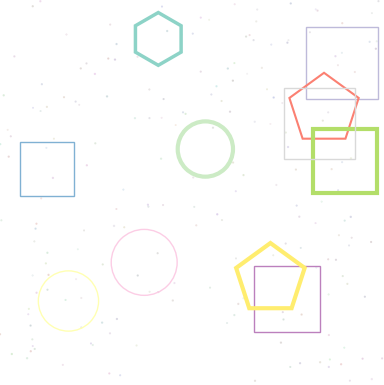[{"shape": "hexagon", "thickness": 2.5, "radius": 0.34, "center": [0.411, 0.899]}, {"shape": "circle", "thickness": 1, "radius": 0.39, "center": [0.178, 0.218]}, {"shape": "square", "thickness": 1, "radius": 0.47, "center": [0.887, 0.835]}, {"shape": "pentagon", "thickness": 1.5, "radius": 0.47, "center": [0.842, 0.716]}, {"shape": "square", "thickness": 1, "radius": 0.35, "center": [0.122, 0.562]}, {"shape": "square", "thickness": 3, "radius": 0.42, "center": [0.897, 0.582]}, {"shape": "circle", "thickness": 1, "radius": 0.43, "center": [0.375, 0.319]}, {"shape": "square", "thickness": 1, "radius": 0.46, "center": [0.83, 0.679]}, {"shape": "square", "thickness": 1, "radius": 0.43, "center": [0.745, 0.223]}, {"shape": "circle", "thickness": 3, "radius": 0.36, "center": [0.533, 0.613]}, {"shape": "pentagon", "thickness": 3, "radius": 0.47, "center": [0.702, 0.275]}]